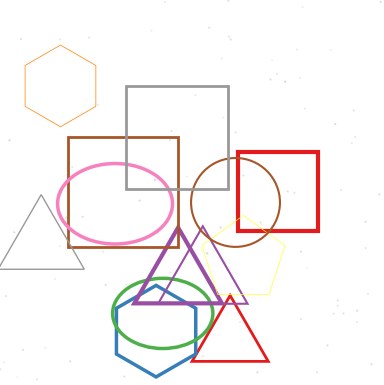[{"shape": "square", "thickness": 3, "radius": 0.52, "center": [0.722, 0.503]}, {"shape": "triangle", "thickness": 2, "radius": 0.57, "center": [0.598, 0.118]}, {"shape": "hexagon", "thickness": 2.5, "radius": 0.59, "center": [0.405, 0.14]}, {"shape": "oval", "thickness": 2.5, "radius": 0.65, "center": [0.423, 0.186]}, {"shape": "triangle", "thickness": 3, "radius": 0.66, "center": [0.463, 0.278]}, {"shape": "triangle", "thickness": 1.5, "radius": 0.67, "center": [0.527, 0.278]}, {"shape": "hexagon", "thickness": 0.5, "radius": 0.53, "center": [0.157, 0.777]}, {"shape": "pentagon", "thickness": 0.5, "radius": 0.57, "center": [0.632, 0.327]}, {"shape": "circle", "thickness": 1.5, "radius": 0.58, "center": [0.612, 0.474]}, {"shape": "square", "thickness": 2, "radius": 0.71, "center": [0.32, 0.501]}, {"shape": "oval", "thickness": 2.5, "radius": 0.75, "center": [0.299, 0.471]}, {"shape": "square", "thickness": 2, "radius": 0.67, "center": [0.46, 0.643]}, {"shape": "triangle", "thickness": 1, "radius": 0.65, "center": [0.107, 0.365]}]